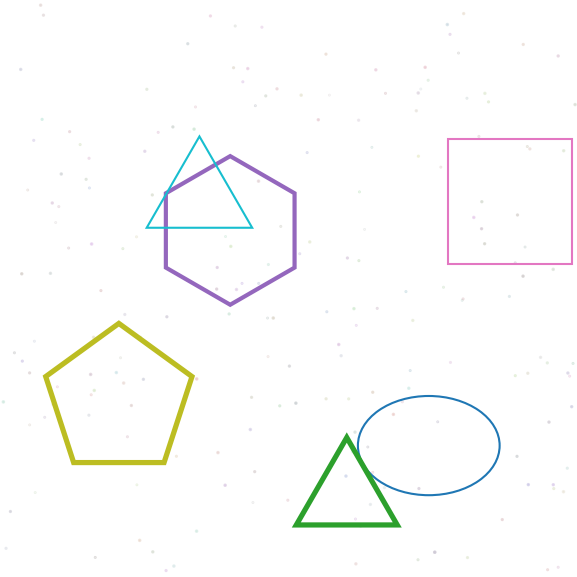[{"shape": "oval", "thickness": 1, "radius": 0.61, "center": [0.742, 0.228]}, {"shape": "triangle", "thickness": 2.5, "radius": 0.5, "center": [0.6, 0.141]}, {"shape": "hexagon", "thickness": 2, "radius": 0.64, "center": [0.399, 0.6]}, {"shape": "square", "thickness": 1, "radius": 0.54, "center": [0.883, 0.65]}, {"shape": "pentagon", "thickness": 2.5, "radius": 0.67, "center": [0.206, 0.306]}, {"shape": "triangle", "thickness": 1, "radius": 0.53, "center": [0.345, 0.657]}]